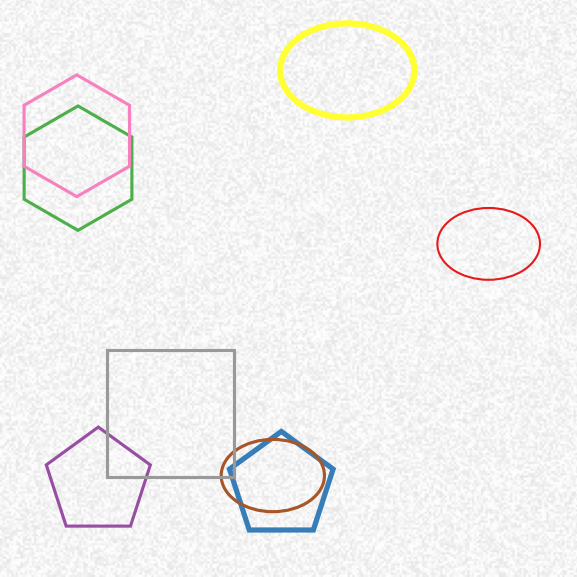[{"shape": "oval", "thickness": 1, "radius": 0.44, "center": [0.846, 0.577]}, {"shape": "pentagon", "thickness": 2.5, "radius": 0.47, "center": [0.487, 0.158]}, {"shape": "hexagon", "thickness": 1.5, "radius": 0.54, "center": [0.135, 0.708]}, {"shape": "pentagon", "thickness": 1.5, "radius": 0.47, "center": [0.17, 0.165]}, {"shape": "oval", "thickness": 3, "radius": 0.58, "center": [0.601, 0.877]}, {"shape": "oval", "thickness": 1.5, "radius": 0.45, "center": [0.472, 0.176]}, {"shape": "hexagon", "thickness": 1.5, "radius": 0.53, "center": [0.133, 0.764]}, {"shape": "square", "thickness": 1.5, "radius": 0.55, "center": [0.296, 0.283]}]